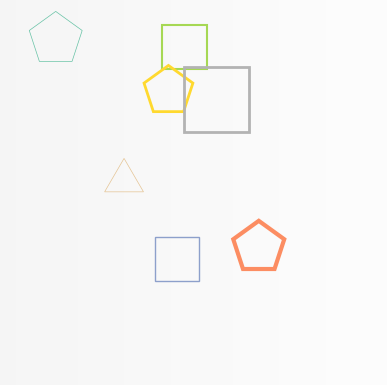[{"shape": "pentagon", "thickness": 0.5, "radius": 0.36, "center": [0.144, 0.899]}, {"shape": "pentagon", "thickness": 3, "radius": 0.35, "center": [0.668, 0.357]}, {"shape": "square", "thickness": 1, "radius": 0.29, "center": [0.456, 0.327]}, {"shape": "square", "thickness": 1.5, "radius": 0.29, "center": [0.476, 0.879]}, {"shape": "pentagon", "thickness": 2, "radius": 0.33, "center": [0.435, 0.764]}, {"shape": "triangle", "thickness": 0.5, "radius": 0.29, "center": [0.32, 0.531]}, {"shape": "square", "thickness": 2, "radius": 0.42, "center": [0.559, 0.742]}]